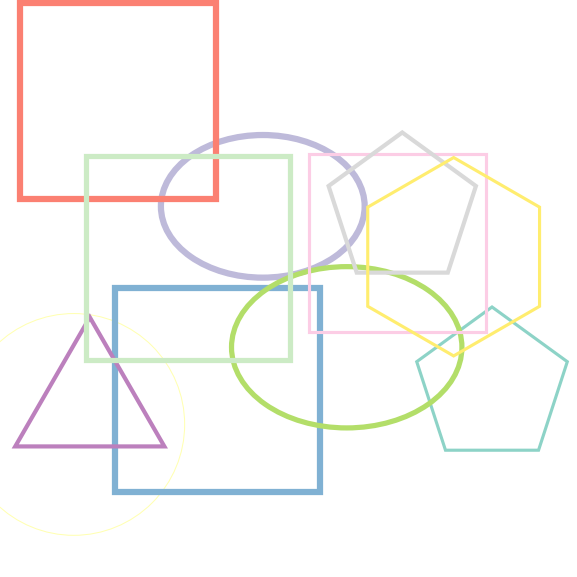[{"shape": "pentagon", "thickness": 1.5, "radius": 0.69, "center": [0.852, 0.33]}, {"shape": "circle", "thickness": 0.5, "radius": 0.96, "center": [0.128, 0.264]}, {"shape": "oval", "thickness": 3, "radius": 0.88, "center": [0.455, 0.642]}, {"shape": "square", "thickness": 3, "radius": 0.85, "center": [0.205, 0.824]}, {"shape": "square", "thickness": 3, "radius": 0.89, "center": [0.377, 0.324]}, {"shape": "oval", "thickness": 2.5, "radius": 1.0, "center": [0.6, 0.398]}, {"shape": "square", "thickness": 1.5, "radius": 0.77, "center": [0.689, 0.578]}, {"shape": "pentagon", "thickness": 2, "radius": 0.67, "center": [0.697, 0.636]}, {"shape": "triangle", "thickness": 2, "radius": 0.75, "center": [0.156, 0.301]}, {"shape": "square", "thickness": 2.5, "radius": 0.88, "center": [0.326, 0.552]}, {"shape": "hexagon", "thickness": 1.5, "radius": 0.86, "center": [0.786, 0.555]}]